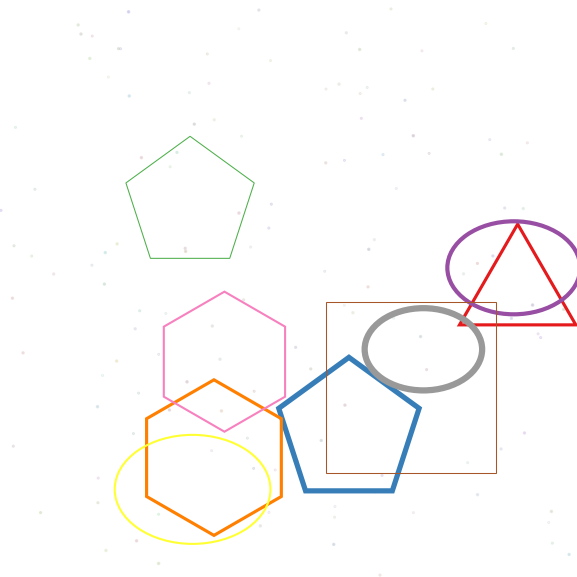[{"shape": "triangle", "thickness": 1.5, "radius": 0.58, "center": [0.896, 0.495]}, {"shape": "pentagon", "thickness": 2.5, "radius": 0.64, "center": [0.604, 0.253]}, {"shape": "pentagon", "thickness": 0.5, "radius": 0.58, "center": [0.329, 0.646]}, {"shape": "oval", "thickness": 2, "radius": 0.58, "center": [0.89, 0.535]}, {"shape": "hexagon", "thickness": 1.5, "radius": 0.67, "center": [0.37, 0.207]}, {"shape": "oval", "thickness": 1, "radius": 0.67, "center": [0.333, 0.152]}, {"shape": "square", "thickness": 0.5, "radius": 0.74, "center": [0.712, 0.328]}, {"shape": "hexagon", "thickness": 1, "radius": 0.61, "center": [0.389, 0.373]}, {"shape": "oval", "thickness": 3, "radius": 0.51, "center": [0.733, 0.394]}]